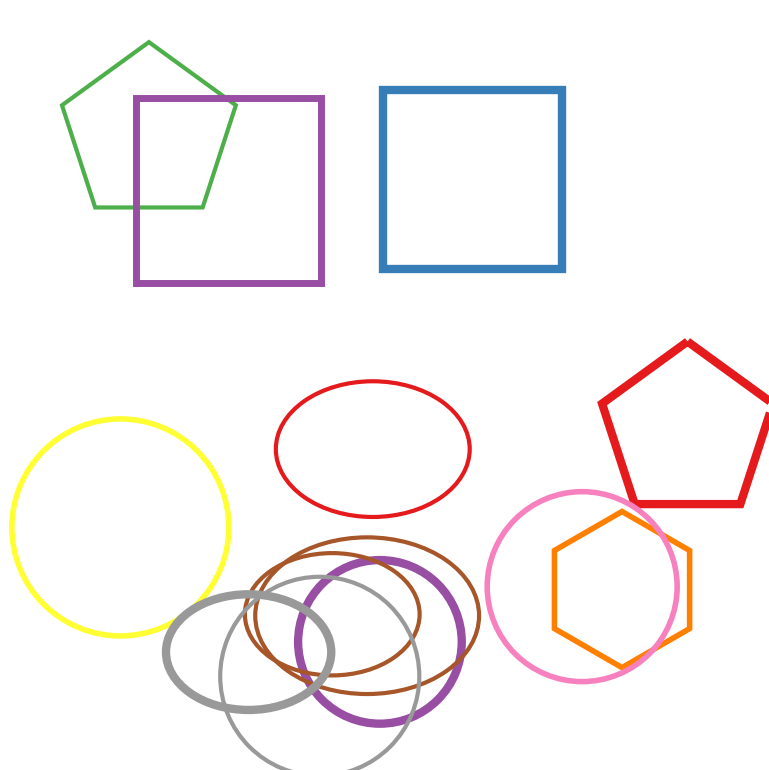[{"shape": "oval", "thickness": 1.5, "radius": 0.63, "center": [0.484, 0.417]}, {"shape": "pentagon", "thickness": 3, "radius": 0.58, "center": [0.893, 0.44]}, {"shape": "square", "thickness": 3, "radius": 0.58, "center": [0.614, 0.767]}, {"shape": "pentagon", "thickness": 1.5, "radius": 0.59, "center": [0.193, 0.827]}, {"shape": "circle", "thickness": 3, "radius": 0.53, "center": [0.493, 0.166]}, {"shape": "square", "thickness": 2.5, "radius": 0.6, "center": [0.297, 0.752]}, {"shape": "hexagon", "thickness": 2, "radius": 0.51, "center": [0.808, 0.234]}, {"shape": "circle", "thickness": 2, "radius": 0.7, "center": [0.156, 0.315]}, {"shape": "oval", "thickness": 1.5, "radius": 0.57, "center": [0.431, 0.202]}, {"shape": "oval", "thickness": 1.5, "radius": 0.73, "center": [0.477, 0.2]}, {"shape": "circle", "thickness": 2, "radius": 0.62, "center": [0.756, 0.238]}, {"shape": "circle", "thickness": 1.5, "radius": 0.65, "center": [0.415, 0.122]}, {"shape": "oval", "thickness": 3, "radius": 0.54, "center": [0.323, 0.153]}]